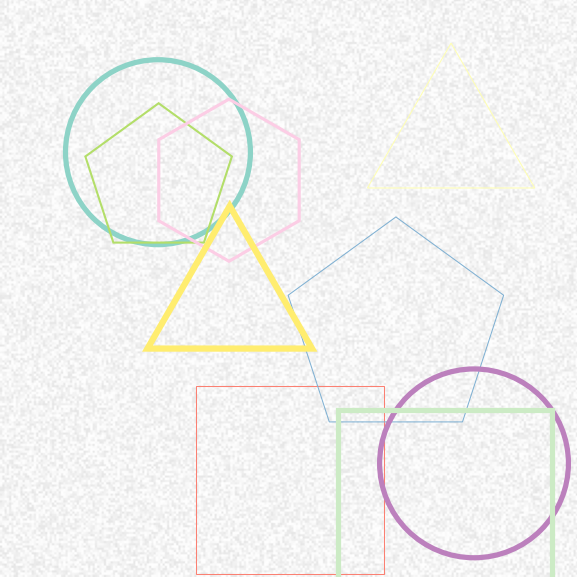[{"shape": "circle", "thickness": 2.5, "radius": 0.8, "center": [0.274, 0.736]}, {"shape": "triangle", "thickness": 0.5, "radius": 0.84, "center": [0.781, 0.757]}, {"shape": "square", "thickness": 0.5, "radius": 0.81, "center": [0.502, 0.168]}, {"shape": "pentagon", "thickness": 0.5, "radius": 0.98, "center": [0.686, 0.427]}, {"shape": "pentagon", "thickness": 1, "radius": 0.67, "center": [0.275, 0.687]}, {"shape": "hexagon", "thickness": 1.5, "radius": 0.7, "center": [0.396, 0.687]}, {"shape": "circle", "thickness": 2.5, "radius": 0.82, "center": [0.821, 0.197]}, {"shape": "square", "thickness": 2.5, "radius": 0.93, "center": [0.77, 0.104]}, {"shape": "triangle", "thickness": 3, "radius": 0.82, "center": [0.398, 0.478]}]